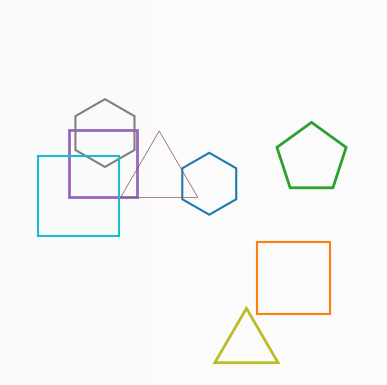[{"shape": "hexagon", "thickness": 1.5, "radius": 0.4, "center": [0.54, 0.523]}, {"shape": "square", "thickness": 1.5, "radius": 0.47, "center": [0.757, 0.278]}, {"shape": "pentagon", "thickness": 2, "radius": 0.47, "center": [0.804, 0.588]}, {"shape": "square", "thickness": 2, "radius": 0.44, "center": [0.266, 0.576]}, {"shape": "triangle", "thickness": 0.5, "radius": 0.57, "center": [0.411, 0.545]}, {"shape": "hexagon", "thickness": 1.5, "radius": 0.44, "center": [0.271, 0.654]}, {"shape": "triangle", "thickness": 2, "radius": 0.47, "center": [0.636, 0.105]}, {"shape": "square", "thickness": 1.5, "radius": 0.52, "center": [0.203, 0.491]}]